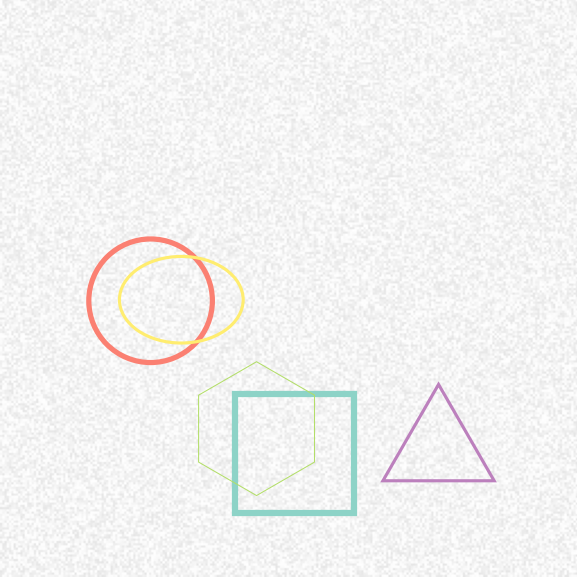[{"shape": "square", "thickness": 3, "radius": 0.51, "center": [0.51, 0.214]}, {"shape": "circle", "thickness": 2.5, "radius": 0.53, "center": [0.261, 0.478]}, {"shape": "hexagon", "thickness": 0.5, "radius": 0.58, "center": [0.444, 0.257]}, {"shape": "triangle", "thickness": 1.5, "radius": 0.56, "center": [0.759, 0.222]}, {"shape": "oval", "thickness": 1.5, "radius": 0.54, "center": [0.314, 0.48]}]